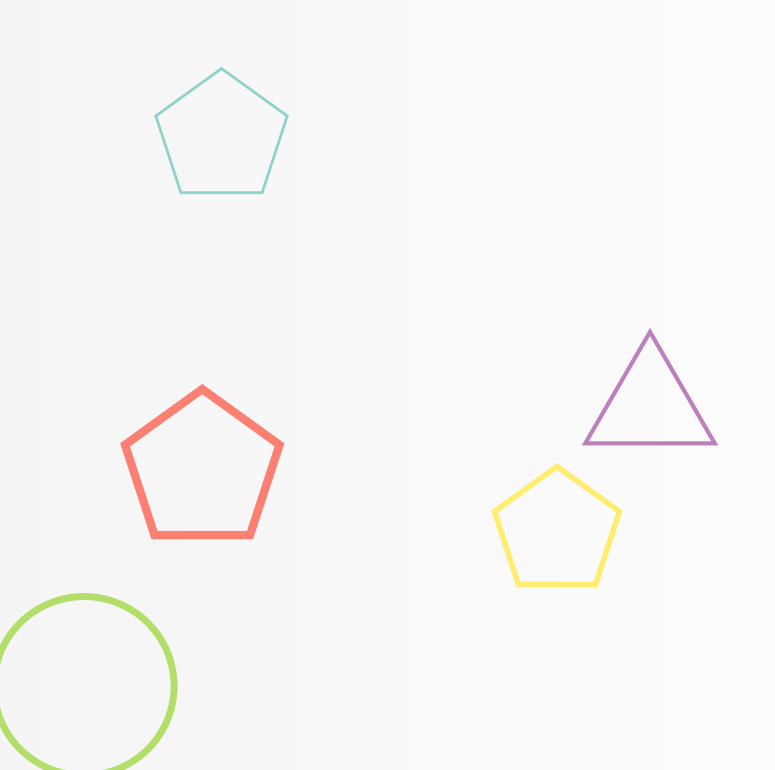[{"shape": "pentagon", "thickness": 1, "radius": 0.45, "center": [0.286, 0.822]}, {"shape": "pentagon", "thickness": 3, "radius": 0.52, "center": [0.261, 0.39]}, {"shape": "circle", "thickness": 2.5, "radius": 0.58, "center": [0.108, 0.109]}, {"shape": "triangle", "thickness": 1.5, "radius": 0.48, "center": [0.839, 0.472]}, {"shape": "pentagon", "thickness": 2, "radius": 0.42, "center": [0.719, 0.31]}]